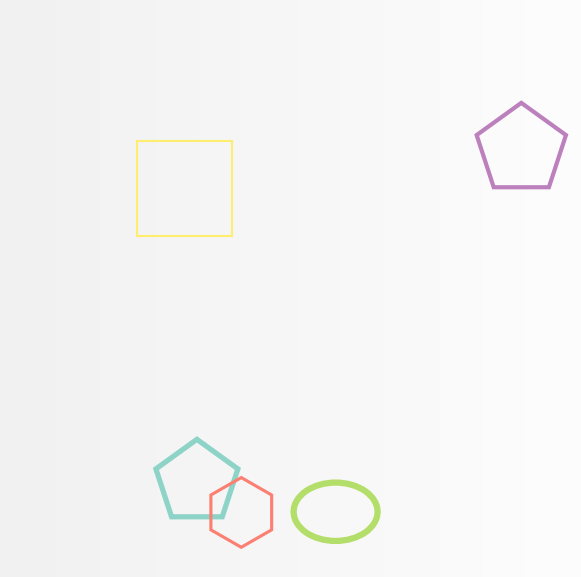[{"shape": "pentagon", "thickness": 2.5, "radius": 0.37, "center": [0.339, 0.164]}, {"shape": "hexagon", "thickness": 1.5, "radius": 0.3, "center": [0.415, 0.112]}, {"shape": "oval", "thickness": 3, "radius": 0.36, "center": [0.577, 0.113]}, {"shape": "pentagon", "thickness": 2, "radius": 0.4, "center": [0.897, 0.74]}, {"shape": "square", "thickness": 1, "radius": 0.41, "center": [0.317, 0.673]}]